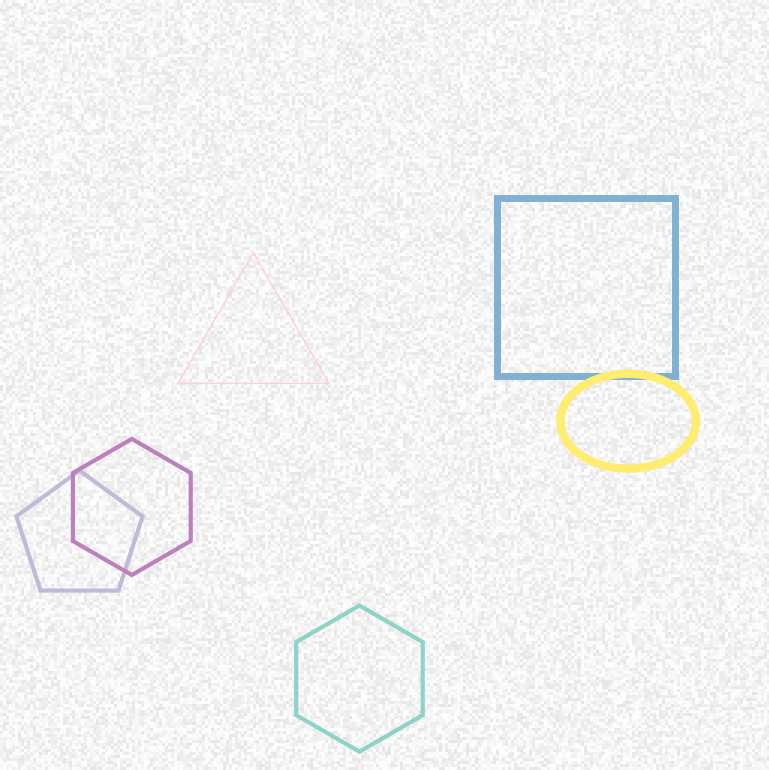[{"shape": "hexagon", "thickness": 1.5, "radius": 0.47, "center": [0.467, 0.119]}, {"shape": "pentagon", "thickness": 1.5, "radius": 0.43, "center": [0.103, 0.303]}, {"shape": "square", "thickness": 2.5, "radius": 0.58, "center": [0.761, 0.627]}, {"shape": "triangle", "thickness": 0.5, "radius": 0.57, "center": [0.329, 0.559]}, {"shape": "hexagon", "thickness": 1.5, "radius": 0.44, "center": [0.171, 0.342]}, {"shape": "oval", "thickness": 3, "radius": 0.44, "center": [0.816, 0.453]}]